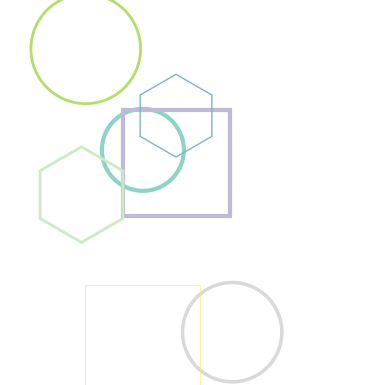[{"shape": "circle", "thickness": 3, "radius": 0.53, "center": [0.371, 0.611]}, {"shape": "square", "thickness": 3, "radius": 0.69, "center": [0.458, 0.577]}, {"shape": "hexagon", "thickness": 1, "radius": 0.54, "center": [0.457, 0.7]}, {"shape": "circle", "thickness": 2, "radius": 0.71, "center": [0.223, 0.873]}, {"shape": "circle", "thickness": 2.5, "radius": 0.64, "center": [0.603, 0.137]}, {"shape": "hexagon", "thickness": 2, "radius": 0.62, "center": [0.212, 0.494]}, {"shape": "square", "thickness": 0.5, "radius": 0.75, "center": [0.37, 0.109]}]